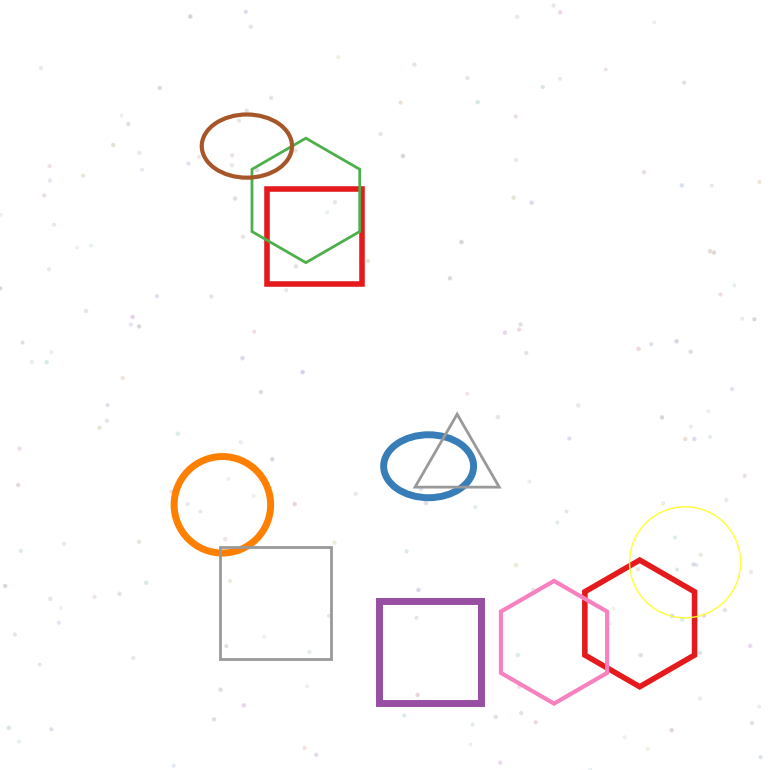[{"shape": "hexagon", "thickness": 2, "radius": 0.41, "center": [0.831, 0.19]}, {"shape": "square", "thickness": 2, "radius": 0.31, "center": [0.408, 0.693]}, {"shape": "oval", "thickness": 2.5, "radius": 0.29, "center": [0.557, 0.395]}, {"shape": "hexagon", "thickness": 1, "radius": 0.4, "center": [0.397, 0.74]}, {"shape": "square", "thickness": 2.5, "radius": 0.33, "center": [0.558, 0.153]}, {"shape": "circle", "thickness": 2.5, "radius": 0.31, "center": [0.289, 0.344]}, {"shape": "circle", "thickness": 0.5, "radius": 0.36, "center": [0.89, 0.27]}, {"shape": "oval", "thickness": 1.5, "radius": 0.29, "center": [0.321, 0.81]}, {"shape": "hexagon", "thickness": 1.5, "radius": 0.4, "center": [0.72, 0.166]}, {"shape": "triangle", "thickness": 1, "radius": 0.32, "center": [0.594, 0.399]}, {"shape": "square", "thickness": 1, "radius": 0.36, "center": [0.358, 0.217]}]